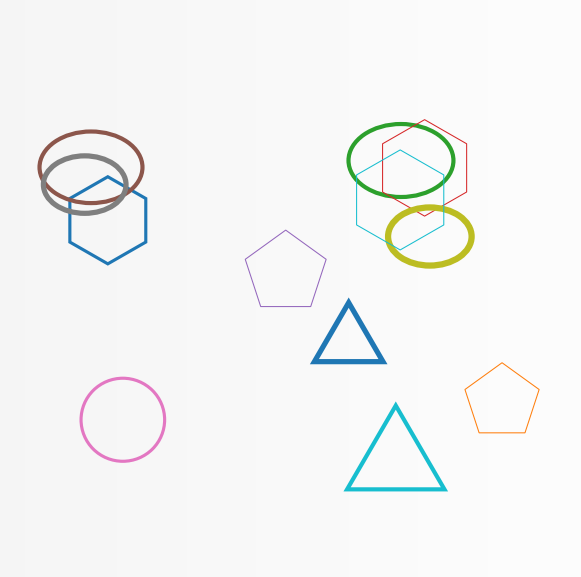[{"shape": "triangle", "thickness": 2.5, "radius": 0.34, "center": [0.6, 0.407]}, {"shape": "hexagon", "thickness": 1.5, "radius": 0.38, "center": [0.185, 0.618]}, {"shape": "pentagon", "thickness": 0.5, "radius": 0.34, "center": [0.864, 0.304]}, {"shape": "oval", "thickness": 2, "radius": 0.45, "center": [0.69, 0.721]}, {"shape": "hexagon", "thickness": 0.5, "radius": 0.42, "center": [0.731, 0.708]}, {"shape": "pentagon", "thickness": 0.5, "radius": 0.37, "center": [0.492, 0.527]}, {"shape": "oval", "thickness": 2, "radius": 0.44, "center": [0.157, 0.709]}, {"shape": "circle", "thickness": 1.5, "radius": 0.36, "center": [0.211, 0.272]}, {"shape": "oval", "thickness": 2.5, "radius": 0.36, "center": [0.146, 0.68]}, {"shape": "oval", "thickness": 3, "radius": 0.36, "center": [0.74, 0.59]}, {"shape": "triangle", "thickness": 2, "radius": 0.48, "center": [0.681, 0.2]}, {"shape": "hexagon", "thickness": 0.5, "radius": 0.43, "center": [0.688, 0.653]}]